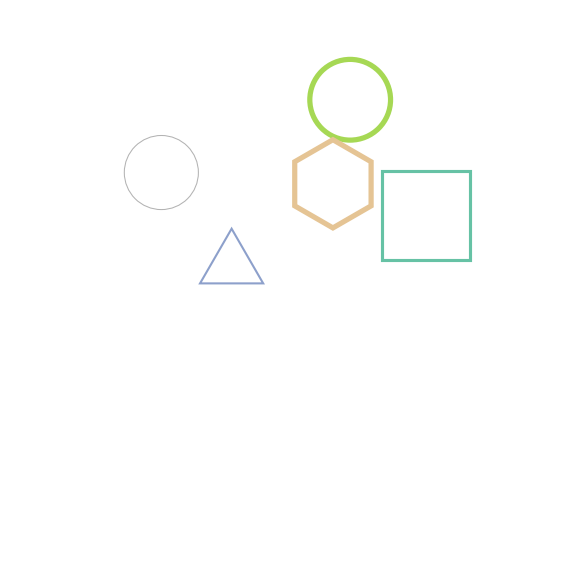[{"shape": "square", "thickness": 1.5, "radius": 0.38, "center": [0.738, 0.626]}, {"shape": "triangle", "thickness": 1, "radius": 0.32, "center": [0.401, 0.54]}, {"shape": "circle", "thickness": 2.5, "radius": 0.35, "center": [0.606, 0.826]}, {"shape": "hexagon", "thickness": 2.5, "radius": 0.38, "center": [0.576, 0.681]}, {"shape": "circle", "thickness": 0.5, "radius": 0.32, "center": [0.279, 0.7]}]